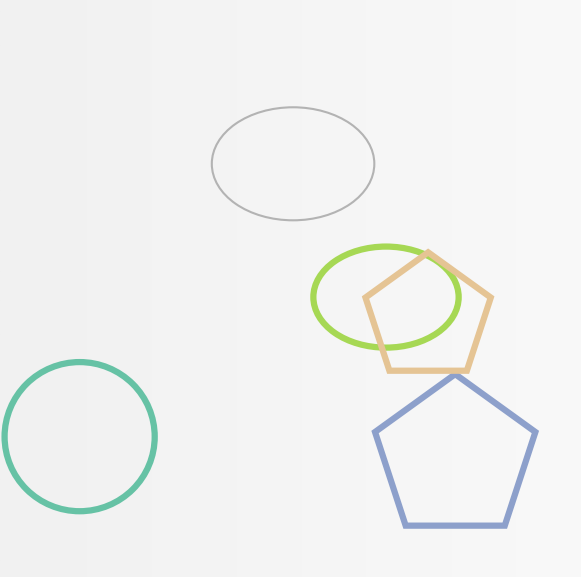[{"shape": "circle", "thickness": 3, "radius": 0.65, "center": [0.137, 0.243]}, {"shape": "pentagon", "thickness": 3, "radius": 0.73, "center": [0.783, 0.206]}, {"shape": "oval", "thickness": 3, "radius": 0.62, "center": [0.664, 0.485]}, {"shape": "pentagon", "thickness": 3, "radius": 0.57, "center": [0.737, 0.449]}, {"shape": "oval", "thickness": 1, "radius": 0.7, "center": [0.504, 0.716]}]